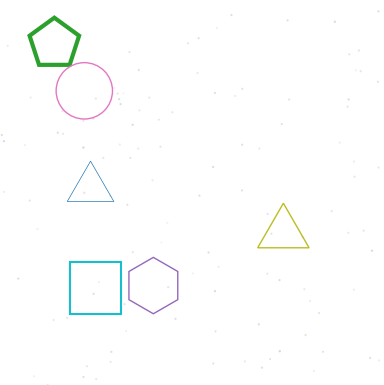[{"shape": "triangle", "thickness": 0.5, "radius": 0.35, "center": [0.235, 0.512]}, {"shape": "pentagon", "thickness": 3, "radius": 0.34, "center": [0.141, 0.886]}, {"shape": "hexagon", "thickness": 1, "radius": 0.37, "center": [0.398, 0.258]}, {"shape": "circle", "thickness": 1, "radius": 0.37, "center": [0.219, 0.764]}, {"shape": "triangle", "thickness": 1, "radius": 0.39, "center": [0.736, 0.395]}, {"shape": "square", "thickness": 1.5, "radius": 0.34, "center": [0.248, 0.252]}]